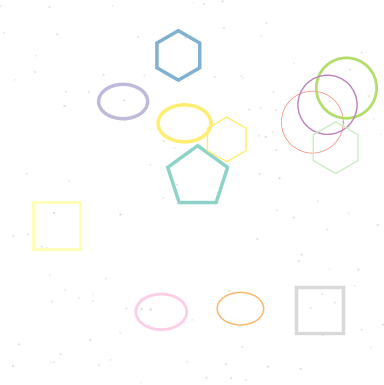[{"shape": "pentagon", "thickness": 2.5, "radius": 0.41, "center": [0.513, 0.54]}, {"shape": "square", "thickness": 2, "radius": 0.31, "center": [0.146, 0.415]}, {"shape": "oval", "thickness": 2.5, "radius": 0.32, "center": [0.32, 0.736]}, {"shape": "circle", "thickness": 0.5, "radius": 0.4, "center": [0.811, 0.683]}, {"shape": "hexagon", "thickness": 2.5, "radius": 0.32, "center": [0.463, 0.856]}, {"shape": "oval", "thickness": 1, "radius": 0.3, "center": [0.625, 0.198]}, {"shape": "circle", "thickness": 2, "radius": 0.39, "center": [0.9, 0.771]}, {"shape": "oval", "thickness": 2, "radius": 0.33, "center": [0.419, 0.19]}, {"shape": "square", "thickness": 2.5, "radius": 0.3, "center": [0.831, 0.195]}, {"shape": "circle", "thickness": 1, "radius": 0.38, "center": [0.851, 0.728]}, {"shape": "hexagon", "thickness": 1, "radius": 0.34, "center": [0.872, 0.616]}, {"shape": "hexagon", "thickness": 1, "radius": 0.29, "center": [0.589, 0.638]}, {"shape": "oval", "thickness": 2.5, "radius": 0.34, "center": [0.479, 0.68]}]